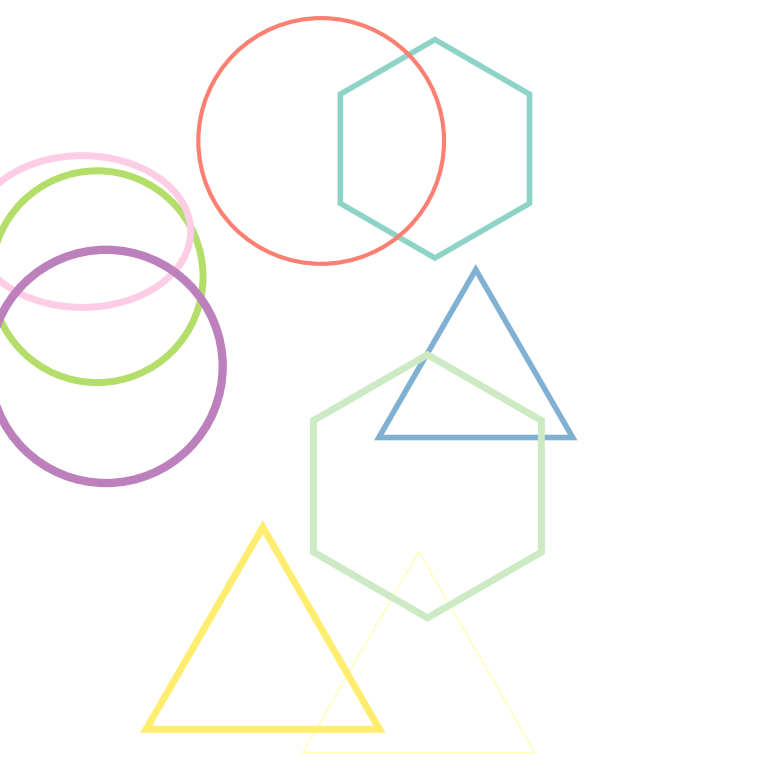[{"shape": "hexagon", "thickness": 2, "radius": 0.71, "center": [0.565, 0.807]}, {"shape": "triangle", "thickness": 0.5, "radius": 0.87, "center": [0.544, 0.11]}, {"shape": "circle", "thickness": 1.5, "radius": 0.8, "center": [0.417, 0.817]}, {"shape": "triangle", "thickness": 2, "radius": 0.73, "center": [0.618, 0.504]}, {"shape": "circle", "thickness": 2.5, "radius": 0.69, "center": [0.126, 0.641]}, {"shape": "oval", "thickness": 2.5, "radius": 0.7, "center": [0.107, 0.699]}, {"shape": "circle", "thickness": 3, "radius": 0.76, "center": [0.138, 0.524]}, {"shape": "hexagon", "thickness": 2.5, "radius": 0.85, "center": [0.555, 0.368]}, {"shape": "triangle", "thickness": 2.5, "radius": 0.88, "center": [0.341, 0.14]}]